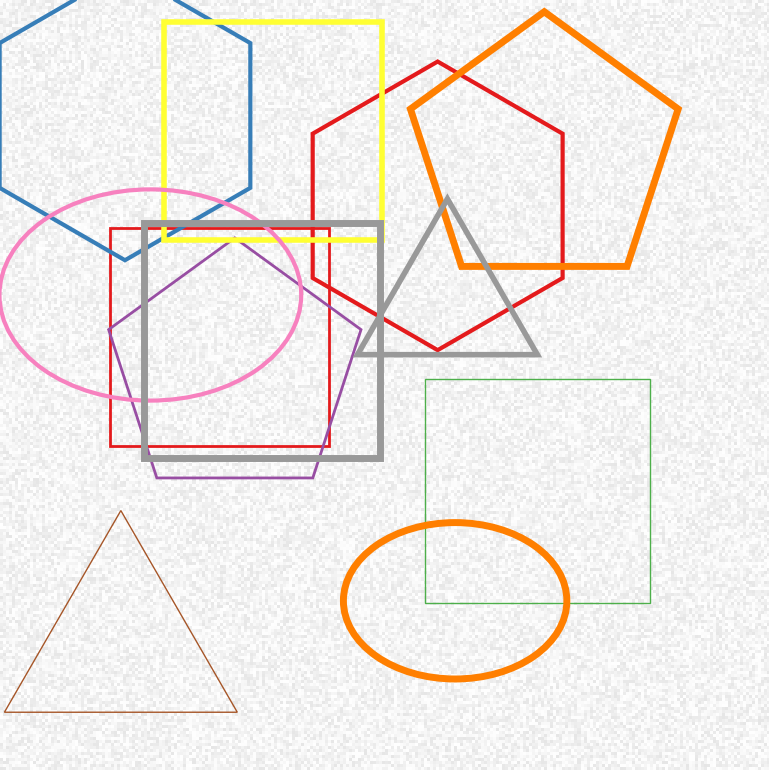[{"shape": "square", "thickness": 1, "radius": 0.71, "center": [0.285, 0.563]}, {"shape": "hexagon", "thickness": 1.5, "radius": 0.94, "center": [0.568, 0.733]}, {"shape": "hexagon", "thickness": 1.5, "radius": 0.94, "center": [0.162, 0.85]}, {"shape": "square", "thickness": 0.5, "radius": 0.73, "center": [0.698, 0.362]}, {"shape": "pentagon", "thickness": 1, "radius": 0.86, "center": [0.305, 0.519]}, {"shape": "oval", "thickness": 2.5, "radius": 0.73, "center": [0.591, 0.22]}, {"shape": "pentagon", "thickness": 2.5, "radius": 0.91, "center": [0.707, 0.802]}, {"shape": "square", "thickness": 2, "radius": 0.71, "center": [0.354, 0.83]}, {"shape": "triangle", "thickness": 0.5, "radius": 0.87, "center": [0.157, 0.162]}, {"shape": "oval", "thickness": 1.5, "radius": 0.98, "center": [0.195, 0.617]}, {"shape": "square", "thickness": 2.5, "radius": 0.77, "center": [0.34, 0.558]}, {"shape": "triangle", "thickness": 2, "radius": 0.67, "center": [0.581, 0.607]}]